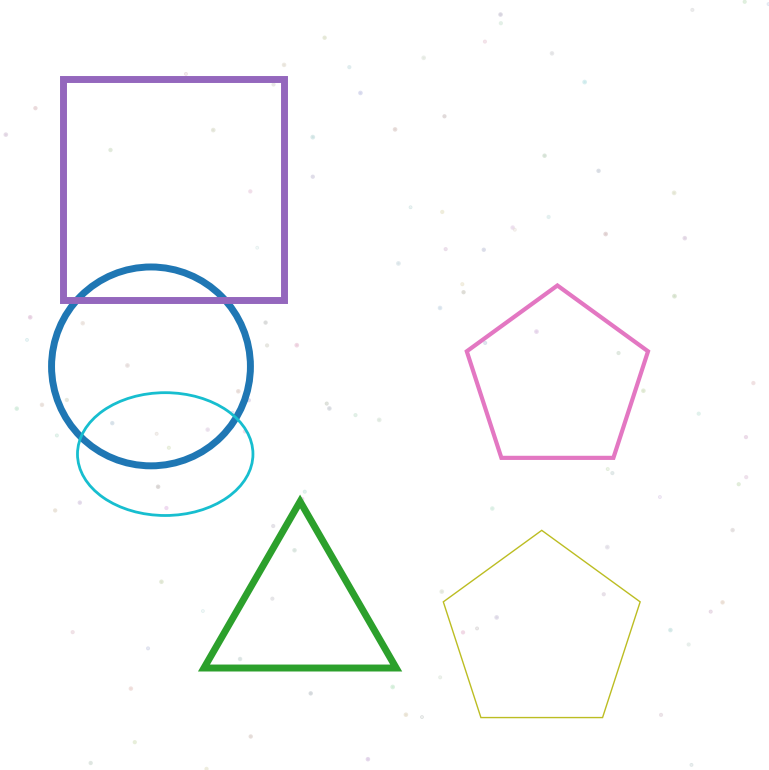[{"shape": "circle", "thickness": 2.5, "radius": 0.65, "center": [0.196, 0.524]}, {"shape": "triangle", "thickness": 2.5, "radius": 0.72, "center": [0.39, 0.205]}, {"shape": "square", "thickness": 2.5, "radius": 0.72, "center": [0.225, 0.754]}, {"shape": "pentagon", "thickness": 1.5, "radius": 0.62, "center": [0.724, 0.505]}, {"shape": "pentagon", "thickness": 0.5, "radius": 0.67, "center": [0.704, 0.177]}, {"shape": "oval", "thickness": 1, "radius": 0.57, "center": [0.215, 0.41]}]